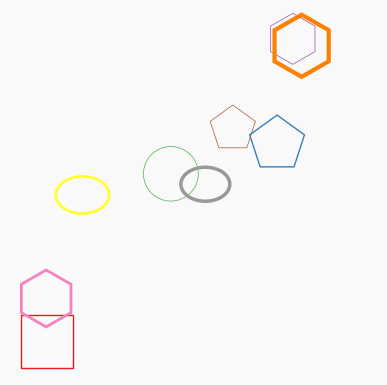[{"shape": "square", "thickness": 1, "radius": 0.34, "center": [0.121, 0.113]}, {"shape": "pentagon", "thickness": 1, "radius": 0.37, "center": [0.715, 0.627]}, {"shape": "circle", "thickness": 0.5, "radius": 0.35, "center": [0.441, 0.549]}, {"shape": "hexagon", "thickness": 0.5, "radius": 0.33, "center": [0.756, 0.899]}, {"shape": "hexagon", "thickness": 3, "radius": 0.4, "center": [0.778, 0.881]}, {"shape": "oval", "thickness": 2, "radius": 0.34, "center": [0.213, 0.494]}, {"shape": "pentagon", "thickness": 0.5, "radius": 0.31, "center": [0.601, 0.666]}, {"shape": "hexagon", "thickness": 2, "radius": 0.37, "center": [0.119, 0.225]}, {"shape": "oval", "thickness": 2.5, "radius": 0.32, "center": [0.53, 0.521]}]